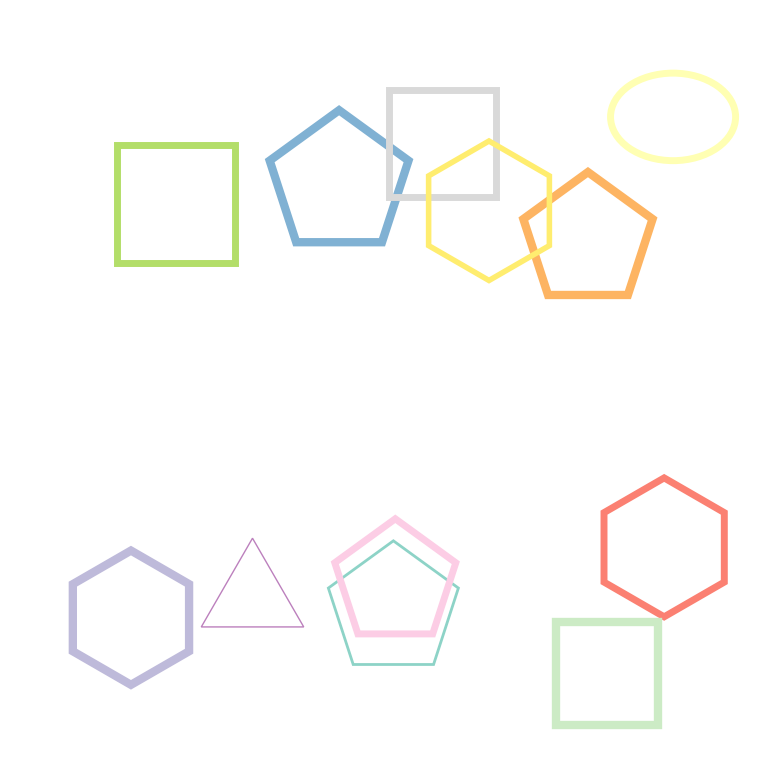[{"shape": "pentagon", "thickness": 1, "radius": 0.44, "center": [0.511, 0.209]}, {"shape": "oval", "thickness": 2.5, "radius": 0.41, "center": [0.874, 0.848]}, {"shape": "hexagon", "thickness": 3, "radius": 0.44, "center": [0.17, 0.198]}, {"shape": "hexagon", "thickness": 2.5, "radius": 0.45, "center": [0.863, 0.289]}, {"shape": "pentagon", "thickness": 3, "radius": 0.47, "center": [0.44, 0.762]}, {"shape": "pentagon", "thickness": 3, "radius": 0.44, "center": [0.764, 0.688]}, {"shape": "square", "thickness": 2.5, "radius": 0.38, "center": [0.228, 0.735]}, {"shape": "pentagon", "thickness": 2.5, "radius": 0.41, "center": [0.513, 0.244]}, {"shape": "square", "thickness": 2.5, "radius": 0.35, "center": [0.574, 0.814]}, {"shape": "triangle", "thickness": 0.5, "radius": 0.38, "center": [0.328, 0.224]}, {"shape": "square", "thickness": 3, "radius": 0.33, "center": [0.788, 0.125]}, {"shape": "hexagon", "thickness": 2, "radius": 0.45, "center": [0.635, 0.726]}]